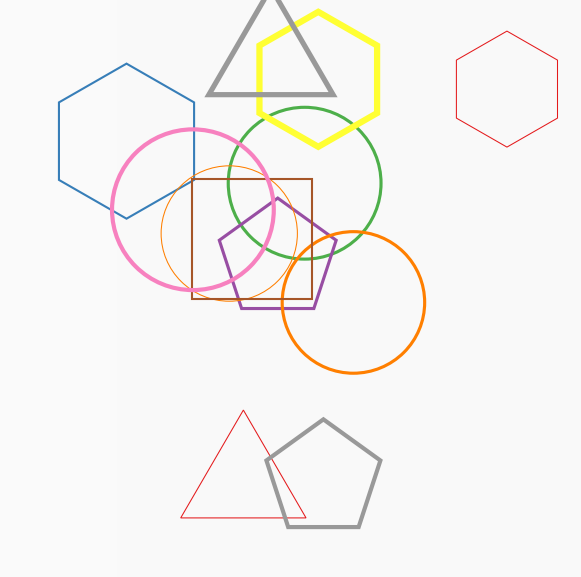[{"shape": "hexagon", "thickness": 0.5, "radius": 0.5, "center": [0.872, 0.845]}, {"shape": "triangle", "thickness": 0.5, "radius": 0.62, "center": [0.419, 0.165]}, {"shape": "hexagon", "thickness": 1, "radius": 0.67, "center": [0.218, 0.755]}, {"shape": "circle", "thickness": 1.5, "radius": 0.66, "center": [0.524, 0.682]}, {"shape": "pentagon", "thickness": 1.5, "radius": 0.53, "center": [0.478, 0.55]}, {"shape": "circle", "thickness": 0.5, "radius": 0.59, "center": [0.394, 0.595]}, {"shape": "circle", "thickness": 1.5, "radius": 0.61, "center": [0.608, 0.475]}, {"shape": "hexagon", "thickness": 3, "radius": 0.58, "center": [0.548, 0.862]}, {"shape": "square", "thickness": 1, "radius": 0.52, "center": [0.434, 0.585]}, {"shape": "circle", "thickness": 2, "radius": 0.7, "center": [0.332, 0.636]}, {"shape": "triangle", "thickness": 2.5, "radius": 0.62, "center": [0.466, 0.897]}, {"shape": "pentagon", "thickness": 2, "radius": 0.52, "center": [0.556, 0.17]}]